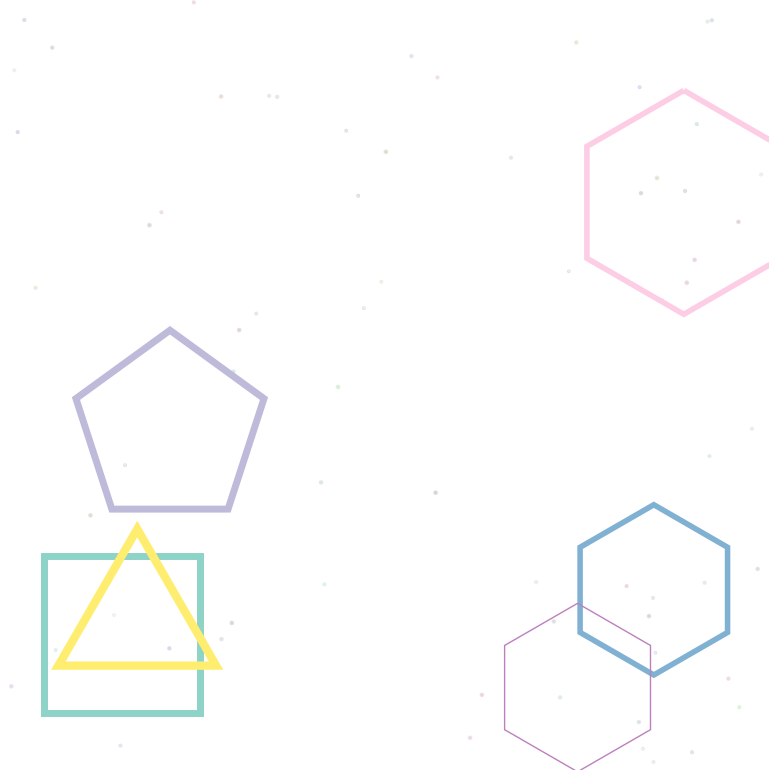[{"shape": "square", "thickness": 2.5, "radius": 0.51, "center": [0.158, 0.176]}, {"shape": "pentagon", "thickness": 2.5, "radius": 0.64, "center": [0.221, 0.443]}, {"shape": "hexagon", "thickness": 2, "radius": 0.55, "center": [0.849, 0.234]}, {"shape": "hexagon", "thickness": 2, "radius": 0.73, "center": [0.888, 0.737]}, {"shape": "hexagon", "thickness": 0.5, "radius": 0.55, "center": [0.75, 0.107]}, {"shape": "triangle", "thickness": 3, "radius": 0.59, "center": [0.178, 0.195]}]